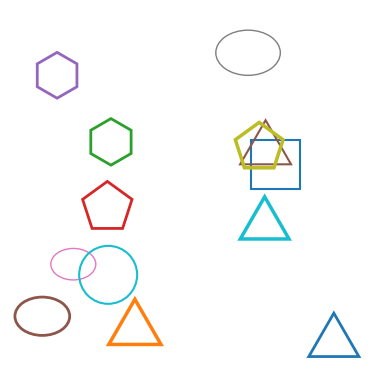[{"shape": "triangle", "thickness": 2, "radius": 0.38, "center": [0.867, 0.111]}, {"shape": "square", "thickness": 1.5, "radius": 0.32, "center": [0.716, 0.572]}, {"shape": "triangle", "thickness": 2.5, "radius": 0.39, "center": [0.35, 0.144]}, {"shape": "hexagon", "thickness": 2, "radius": 0.3, "center": [0.288, 0.631]}, {"shape": "pentagon", "thickness": 2, "radius": 0.34, "center": [0.279, 0.461]}, {"shape": "hexagon", "thickness": 2, "radius": 0.3, "center": [0.148, 0.804]}, {"shape": "triangle", "thickness": 1.5, "radius": 0.38, "center": [0.69, 0.611]}, {"shape": "oval", "thickness": 2, "radius": 0.36, "center": [0.11, 0.179]}, {"shape": "oval", "thickness": 1, "radius": 0.29, "center": [0.19, 0.314]}, {"shape": "oval", "thickness": 1, "radius": 0.42, "center": [0.644, 0.863]}, {"shape": "pentagon", "thickness": 2.5, "radius": 0.33, "center": [0.673, 0.617]}, {"shape": "triangle", "thickness": 2.5, "radius": 0.37, "center": [0.687, 0.416]}, {"shape": "circle", "thickness": 1.5, "radius": 0.38, "center": [0.281, 0.286]}]